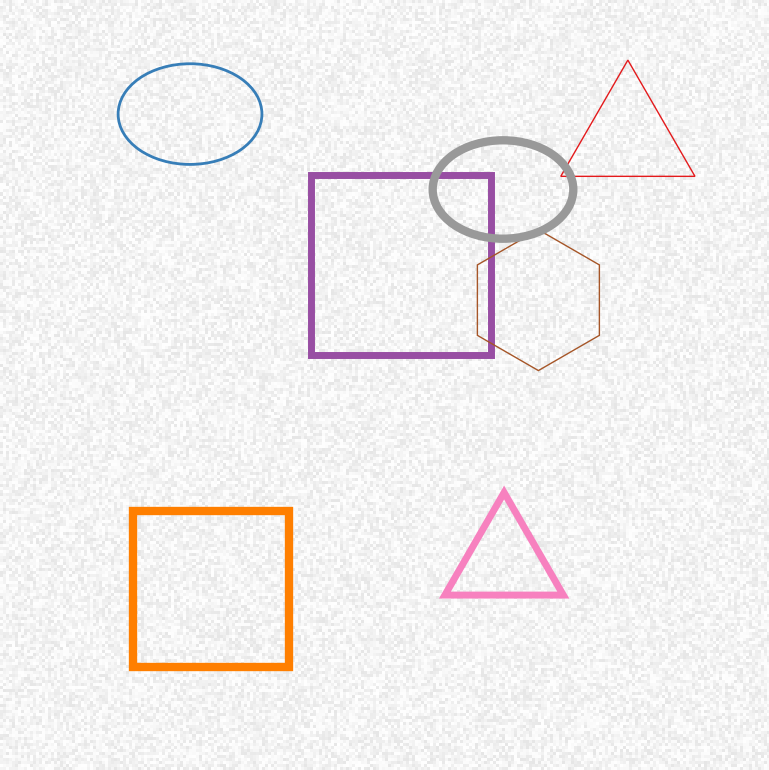[{"shape": "triangle", "thickness": 0.5, "radius": 0.5, "center": [0.815, 0.821]}, {"shape": "oval", "thickness": 1, "radius": 0.47, "center": [0.247, 0.852]}, {"shape": "square", "thickness": 2.5, "radius": 0.58, "center": [0.521, 0.656]}, {"shape": "square", "thickness": 3, "radius": 0.51, "center": [0.274, 0.235]}, {"shape": "hexagon", "thickness": 0.5, "radius": 0.46, "center": [0.699, 0.61]}, {"shape": "triangle", "thickness": 2.5, "radius": 0.44, "center": [0.655, 0.272]}, {"shape": "oval", "thickness": 3, "radius": 0.46, "center": [0.653, 0.754]}]